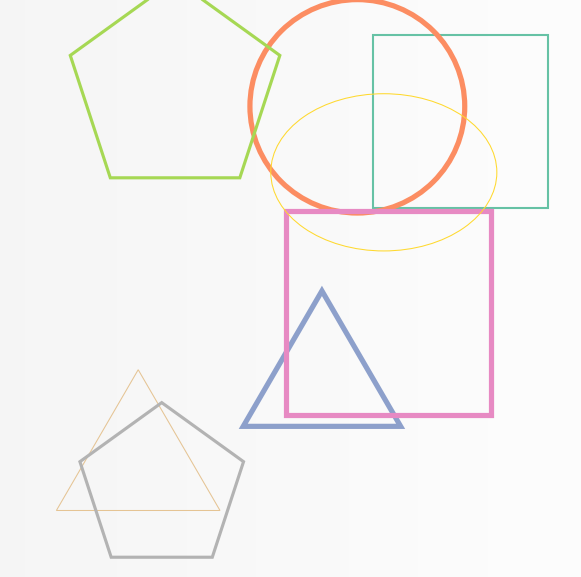[{"shape": "square", "thickness": 1, "radius": 0.75, "center": [0.792, 0.788]}, {"shape": "circle", "thickness": 2.5, "radius": 0.92, "center": [0.615, 0.815]}, {"shape": "triangle", "thickness": 2.5, "radius": 0.78, "center": [0.554, 0.339]}, {"shape": "square", "thickness": 2.5, "radius": 0.88, "center": [0.669, 0.457]}, {"shape": "pentagon", "thickness": 1.5, "radius": 0.95, "center": [0.301, 0.845]}, {"shape": "oval", "thickness": 0.5, "radius": 0.97, "center": [0.66, 0.701]}, {"shape": "triangle", "thickness": 0.5, "radius": 0.81, "center": [0.238, 0.196]}, {"shape": "pentagon", "thickness": 1.5, "radius": 0.74, "center": [0.278, 0.154]}]